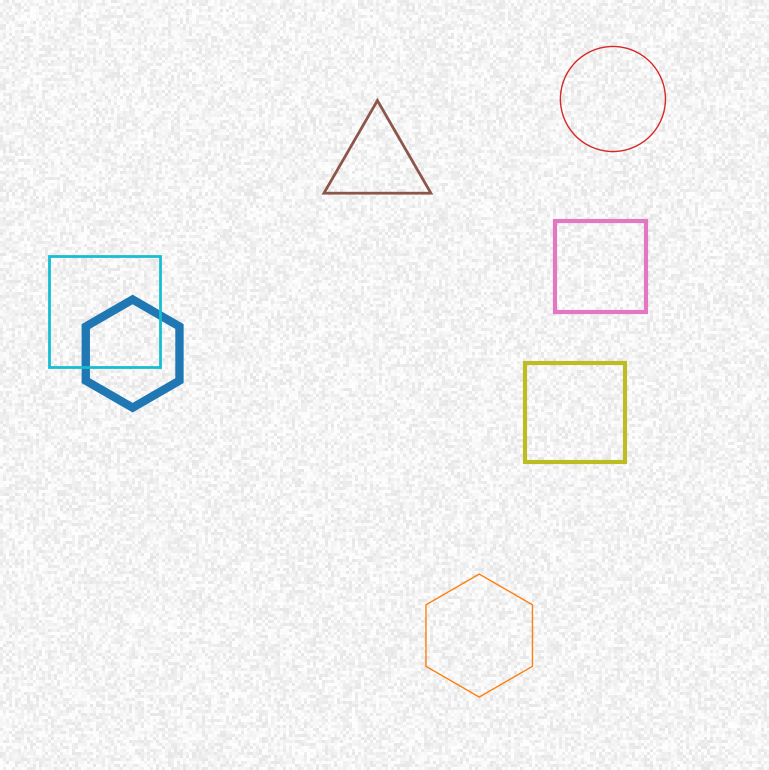[{"shape": "hexagon", "thickness": 3, "radius": 0.35, "center": [0.172, 0.541]}, {"shape": "hexagon", "thickness": 0.5, "radius": 0.4, "center": [0.622, 0.175]}, {"shape": "circle", "thickness": 0.5, "radius": 0.34, "center": [0.796, 0.871]}, {"shape": "triangle", "thickness": 1, "radius": 0.4, "center": [0.49, 0.789]}, {"shape": "square", "thickness": 1.5, "radius": 0.3, "center": [0.78, 0.654]}, {"shape": "square", "thickness": 1.5, "radius": 0.32, "center": [0.747, 0.465]}, {"shape": "square", "thickness": 1, "radius": 0.36, "center": [0.136, 0.595]}]